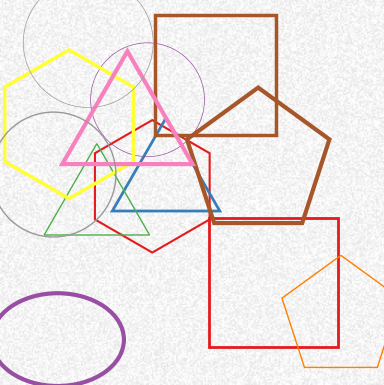[{"shape": "hexagon", "thickness": 1.5, "radius": 0.86, "center": [0.396, 0.516]}, {"shape": "square", "thickness": 2, "radius": 0.84, "center": [0.711, 0.266]}, {"shape": "triangle", "thickness": 2, "radius": 0.81, "center": [0.431, 0.533]}, {"shape": "triangle", "thickness": 1, "radius": 0.79, "center": [0.252, 0.469]}, {"shape": "circle", "thickness": 0.5, "radius": 0.74, "center": [0.383, 0.741]}, {"shape": "oval", "thickness": 3, "radius": 0.86, "center": [0.15, 0.118]}, {"shape": "pentagon", "thickness": 1, "radius": 0.8, "center": [0.885, 0.176]}, {"shape": "hexagon", "thickness": 2.5, "radius": 0.97, "center": [0.179, 0.677]}, {"shape": "square", "thickness": 2.5, "radius": 0.78, "center": [0.56, 0.805]}, {"shape": "pentagon", "thickness": 3, "radius": 0.97, "center": [0.671, 0.578]}, {"shape": "triangle", "thickness": 3, "radius": 0.98, "center": [0.331, 0.671]}, {"shape": "circle", "thickness": 0.5, "radius": 0.84, "center": [0.229, 0.89]}, {"shape": "circle", "thickness": 1, "radius": 0.81, "center": [0.139, 0.547]}]